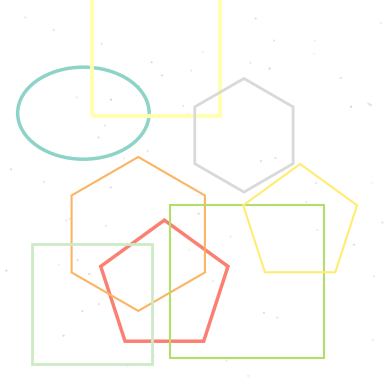[{"shape": "oval", "thickness": 2.5, "radius": 0.85, "center": [0.217, 0.706]}, {"shape": "square", "thickness": 3, "radius": 0.83, "center": [0.405, 0.866]}, {"shape": "pentagon", "thickness": 2.5, "radius": 0.87, "center": [0.427, 0.254]}, {"shape": "hexagon", "thickness": 1.5, "radius": 1.0, "center": [0.359, 0.392]}, {"shape": "square", "thickness": 1.5, "radius": 1.0, "center": [0.642, 0.269]}, {"shape": "hexagon", "thickness": 2, "radius": 0.74, "center": [0.634, 0.649]}, {"shape": "square", "thickness": 2, "radius": 0.78, "center": [0.239, 0.211]}, {"shape": "pentagon", "thickness": 1.5, "radius": 0.78, "center": [0.78, 0.419]}]